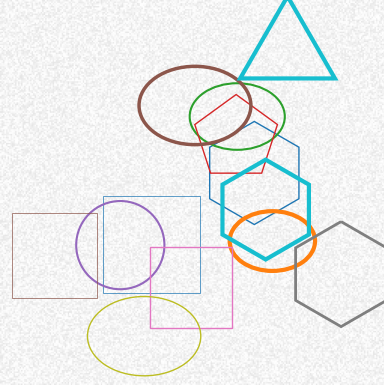[{"shape": "square", "thickness": 0.5, "radius": 0.63, "center": [0.393, 0.365]}, {"shape": "hexagon", "thickness": 1, "radius": 0.67, "center": [0.661, 0.551]}, {"shape": "oval", "thickness": 3, "radius": 0.55, "center": [0.707, 0.374]}, {"shape": "oval", "thickness": 1.5, "radius": 0.62, "center": [0.616, 0.697]}, {"shape": "pentagon", "thickness": 1, "radius": 0.56, "center": [0.613, 0.642]}, {"shape": "circle", "thickness": 1.5, "radius": 0.57, "center": [0.312, 0.363]}, {"shape": "oval", "thickness": 2.5, "radius": 0.73, "center": [0.506, 0.726]}, {"shape": "square", "thickness": 0.5, "radius": 0.56, "center": [0.142, 0.337]}, {"shape": "square", "thickness": 1, "radius": 0.53, "center": [0.496, 0.253]}, {"shape": "hexagon", "thickness": 2, "radius": 0.68, "center": [0.886, 0.288]}, {"shape": "oval", "thickness": 1, "radius": 0.74, "center": [0.374, 0.127]}, {"shape": "triangle", "thickness": 3, "radius": 0.71, "center": [0.747, 0.867]}, {"shape": "hexagon", "thickness": 3, "radius": 0.65, "center": [0.69, 0.456]}]